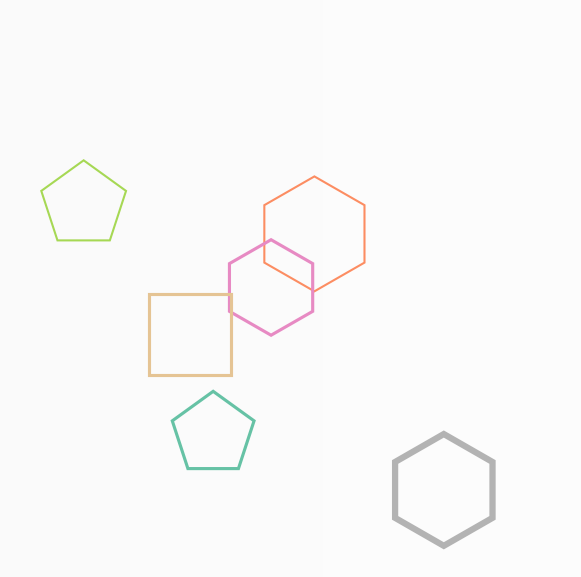[{"shape": "pentagon", "thickness": 1.5, "radius": 0.37, "center": [0.367, 0.248]}, {"shape": "hexagon", "thickness": 1, "radius": 0.5, "center": [0.541, 0.594]}, {"shape": "hexagon", "thickness": 1.5, "radius": 0.41, "center": [0.466, 0.501]}, {"shape": "pentagon", "thickness": 1, "radius": 0.38, "center": [0.144, 0.645]}, {"shape": "square", "thickness": 1.5, "radius": 0.35, "center": [0.327, 0.42]}, {"shape": "hexagon", "thickness": 3, "radius": 0.48, "center": [0.764, 0.151]}]